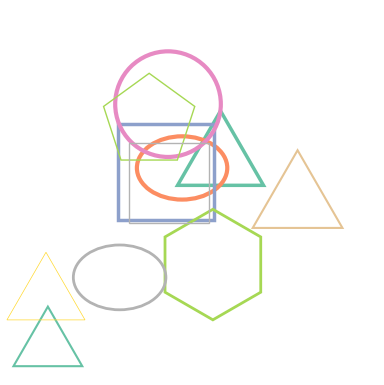[{"shape": "triangle", "thickness": 2.5, "radius": 0.64, "center": [0.573, 0.583]}, {"shape": "triangle", "thickness": 1.5, "radius": 0.52, "center": [0.124, 0.1]}, {"shape": "oval", "thickness": 3, "radius": 0.59, "center": [0.473, 0.564]}, {"shape": "square", "thickness": 2.5, "radius": 0.62, "center": [0.43, 0.552]}, {"shape": "circle", "thickness": 3, "radius": 0.69, "center": [0.436, 0.73]}, {"shape": "hexagon", "thickness": 2, "radius": 0.72, "center": [0.553, 0.313]}, {"shape": "pentagon", "thickness": 1, "radius": 0.62, "center": [0.387, 0.685]}, {"shape": "triangle", "thickness": 0.5, "radius": 0.59, "center": [0.119, 0.228]}, {"shape": "triangle", "thickness": 1.5, "radius": 0.67, "center": [0.773, 0.475]}, {"shape": "square", "thickness": 1, "radius": 0.52, "center": [0.438, 0.525]}, {"shape": "oval", "thickness": 2, "radius": 0.6, "center": [0.311, 0.28]}]